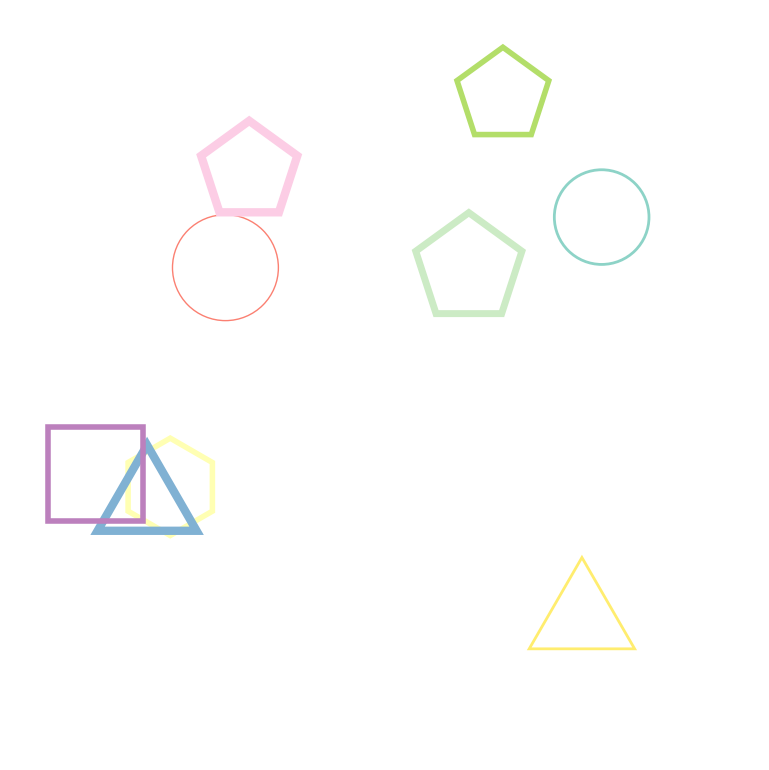[{"shape": "circle", "thickness": 1, "radius": 0.31, "center": [0.781, 0.718]}, {"shape": "hexagon", "thickness": 2, "radius": 0.32, "center": [0.221, 0.368]}, {"shape": "circle", "thickness": 0.5, "radius": 0.34, "center": [0.293, 0.652]}, {"shape": "triangle", "thickness": 3, "radius": 0.37, "center": [0.191, 0.348]}, {"shape": "pentagon", "thickness": 2, "radius": 0.31, "center": [0.653, 0.876]}, {"shape": "pentagon", "thickness": 3, "radius": 0.33, "center": [0.324, 0.777]}, {"shape": "square", "thickness": 2, "radius": 0.31, "center": [0.124, 0.384]}, {"shape": "pentagon", "thickness": 2.5, "radius": 0.36, "center": [0.609, 0.651]}, {"shape": "triangle", "thickness": 1, "radius": 0.4, "center": [0.756, 0.197]}]